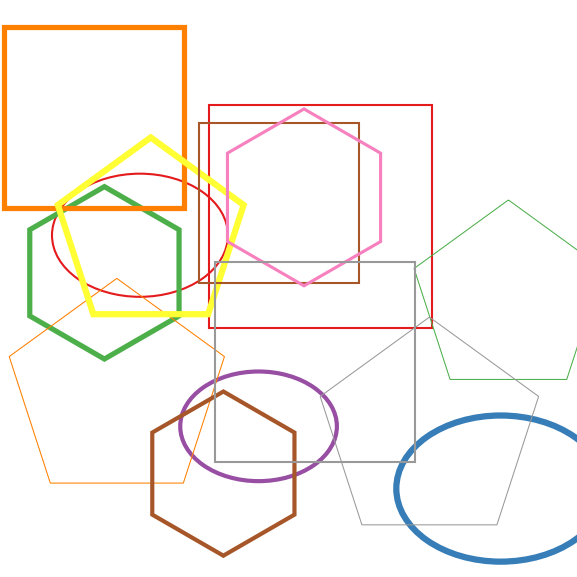[{"shape": "oval", "thickness": 1, "radius": 0.76, "center": [0.242, 0.592]}, {"shape": "square", "thickness": 1, "radius": 0.97, "center": [0.555, 0.625]}, {"shape": "oval", "thickness": 3, "radius": 0.9, "center": [0.867, 0.153]}, {"shape": "pentagon", "thickness": 0.5, "radius": 0.86, "center": [0.88, 0.481]}, {"shape": "hexagon", "thickness": 2.5, "radius": 0.75, "center": [0.181, 0.527]}, {"shape": "oval", "thickness": 2, "radius": 0.68, "center": [0.448, 0.261]}, {"shape": "pentagon", "thickness": 0.5, "radius": 0.98, "center": [0.202, 0.321]}, {"shape": "square", "thickness": 2.5, "radius": 0.78, "center": [0.163, 0.796]}, {"shape": "pentagon", "thickness": 3, "radius": 0.85, "center": [0.261, 0.592]}, {"shape": "square", "thickness": 1, "radius": 0.69, "center": [0.483, 0.647]}, {"shape": "hexagon", "thickness": 2, "radius": 0.71, "center": [0.387, 0.179]}, {"shape": "hexagon", "thickness": 1.5, "radius": 0.77, "center": [0.526, 0.657]}, {"shape": "pentagon", "thickness": 0.5, "radius": 0.99, "center": [0.744, 0.251]}, {"shape": "square", "thickness": 1, "radius": 0.87, "center": [0.545, 0.372]}]